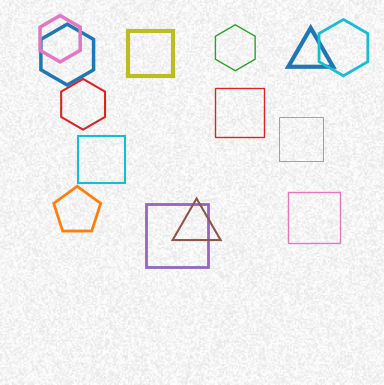[{"shape": "hexagon", "thickness": 2.5, "radius": 0.4, "center": [0.175, 0.858]}, {"shape": "triangle", "thickness": 3, "radius": 0.34, "center": [0.807, 0.86]}, {"shape": "pentagon", "thickness": 2, "radius": 0.32, "center": [0.201, 0.452]}, {"shape": "hexagon", "thickness": 1, "radius": 0.3, "center": [0.611, 0.876]}, {"shape": "square", "thickness": 1, "radius": 0.32, "center": [0.622, 0.708]}, {"shape": "hexagon", "thickness": 1.5, "radius": 0.33, "center": [0.216, 0.729]}, {"shape": "square", "thickness": 2, "radius": 0.41, "center": [0.46, 0.389]}, {"shape": "triangle", "thickness": 1.5, "radius": 0.36, "center": [0.511, 0.412]}, {"shape": "square", "thickness": 1, "radius": 0.33, "center": [0.815, 0.436]}, {"shape": "hexagon", "thickness": 2.5, "radius": 0.3, "center": [0.156, 0.899]}, {"shape": "square", "thickness": 0.5, "radius": 0.29, "center": [0.781, 0.638]}, {"shape": "square", "thickness": 3, "radius": 0.29, "center": [0.391, 0.861]}, {"shape": "square", "thickness": 1.5, "radius": 0.3, "center": [0.263, 0.586]}, {"shape": "hexagon", "thickness": 2, "radius": 0.37, "center": [0.892, 0.876]}]